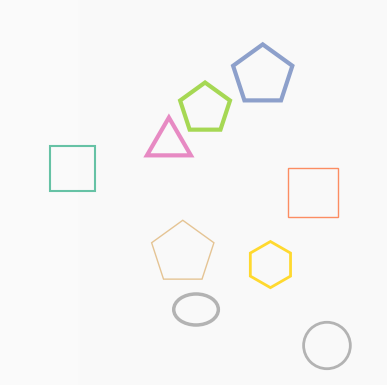[{"shape": "square", "thickness": 1.5, "radius": 0.29, "center": [0.187, 0.563]}, {"shape": "square", "thickness": 1, "radius": 0.32, "center": [0.807, 0.499]}, {"shape": "pentagon", "thickness": 3, "radius": 0.4, "center": [0.678, 0.804]}, {"shape": "triangle", "thickness": 3, "radius": 0.33, "center": [0.436, 0.629]}, {"shape": "pentagon", "thickness": 3, "radius": 0.34, "center": [0.529, 0.718]}, {"shape": "hexagon", "thickness": 2, "radius": 0.3, "center": [0.698, 0.313]}, {"shape": "pentagon", "thickness": 1, "radius": 0.42, "center": [0.472, 0.343]}, {"shape": "circle", "thickness": 2, "radius": 0.3, "center": [0.844, 0.103]}, {"shape": "oval", "thickness": 2.5, "radius": 0.29, "center": [0.506, 0.196]}]